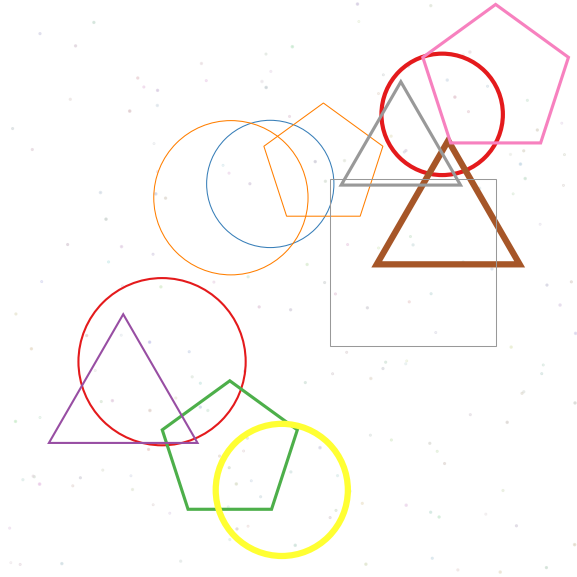[{"shape": "circle", "thickness": 1, "radius": 0.72, "center": [0.281, 0.373]}, {"shape": "circle", "thickness": 2, "radius": 0.53, "center": [0.766, 0.801]}, {"shape": "circle", "thickness": 0.5, "radius": 0.55, "center": [0.468, 0.681]}, {"shape": "pentagon", "thickness": 1.5, "radius": 0.61, "center": [0.398, 0.217]}, {"shape": "triangle", "thickness": 1, "radius": 0.74, "center": [0.213, 0.306]}, {"shape": "circle", "thickness": 0.5, "radius": 0.67, "center": [0.4, 0.657]}, {"shape": "pentagon", "thickness": 0.5, "radius": 0.54, "center": [0.56, 0.712]}, {"shape": "circle", "thickness": 3, "radius": 0.57, "center": [0.488, 0.151]}, {"shape": "triangle", "thickness": 3, "radius": 0.71, "center": [0.776, 0.613]}, {"shape": "pentagon", "thickness": 1.5, "radius": 0.66, "center": [0.858, 0.859]}, {"shape": "triangle", "thickness": 1.5, "radius": 0.6, "center": [0.694, 0.738]}, {"shape": "square", "thickness": 0.5, "radius": 0.72, "center": [0.715, 0.545]}]